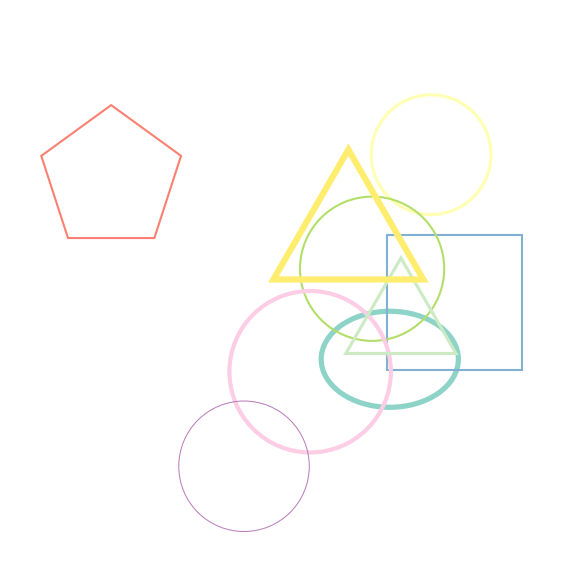[{"shape": "oval", "thickness": 2.5, "radius": 0.59, "center": [0.675, 0.377]}, {"shape": "circle", "thickness": 1.5, "radius": 0.52, "center": [0.747, 0.731]}, {"shape": "pentagon", "thickness": 1, "radius": 0.64, "center": [0.192, 0.69]}, {"shape": "square", "thickness": 1, "radius": 0.58, "center": [0.787, 0.475]}, {"shape": "circle", "thickness": 1, "radius": 0.62, "center": [0.644, 0.534]}, {"shape": "circle", "thickness": 2, "radius": 0.7, "center": [0.537, 0.355]}, {"shape": "circle", "thickness": 0.5, "radius": 0.56, "center": [0.423, 0.192]}, {"shape": "triangle", "thickness": 1.5, "radius": 0.55, "center": [0.694, 0.442]}, {"shape": "triangle", "thickness": 3, "radius": 0.75, "center": [0.603, 0.59]}]